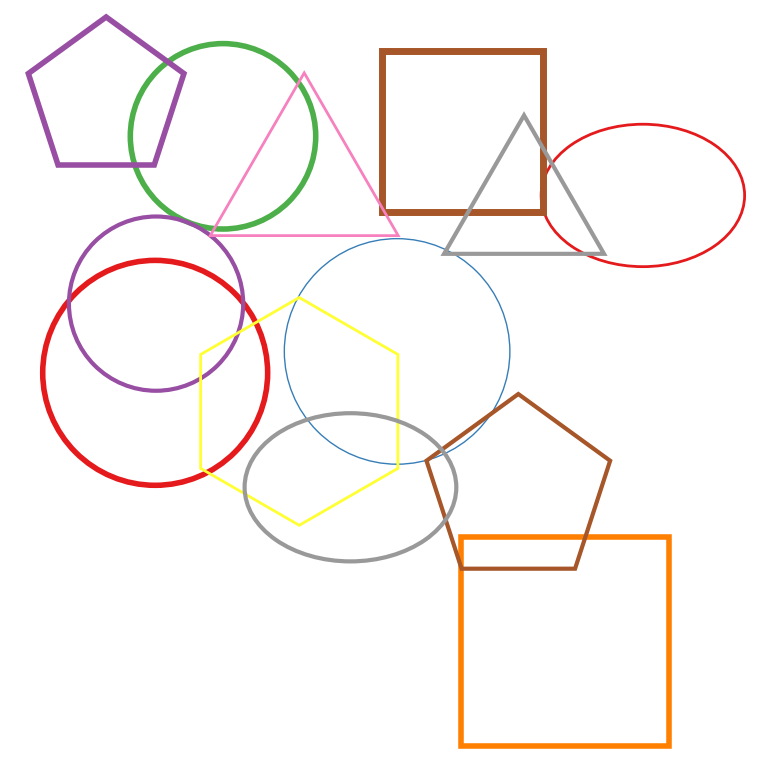[{"shape": "oval", "thickness": 1, "radius": 0.66, "center": [0.835, 0.746]}, {"shape": "circle", "thickness": 2, "radius": 0.73, "center": [0.202, 0.516]}, {"shape": "circle", "thickness": 0.5, "radius": 0.73, "center": [0.516, 0.544]}, {"shape": "circle", "thickness": 2, "radius": 0.6, "center": [0.29, 0.823]}, {"shape": "pentagon", "thickness": 2, "radius": 0.53, "center": [0.138, 0.872]}, {"shape": "circle", "thickness": 1.5, "radius": 0.57, "center": [0.203, 0.606]}, {"shape": "square", "thickness": 2, "radius": 0.68, "center": [0.734, 0.167]}, {"shape": "hexagon", "thickness": 1, "radius": 0.74, "center": [0.389, 0.466]}, {"shape": "pentagon", "thickness": 1.5, "radius": 0.63, "center": [0.673, 0.363]}, {"shape": "square", "thickness": 2.5, "radius": 0.52, "center": [0.601, 0.829]}, {"shape": "triangle", "thickness": 1, "radius": 0.7, "center": [0.395, 0.764]}, {"shape": "triangle", "thickness": 1.5, "radius": 0.6, "center": [0.681, 0.73]}, {"shape": "oval", "thickness": 1.5, "radius": 0.69, "center": [0.455, 0.367]}]